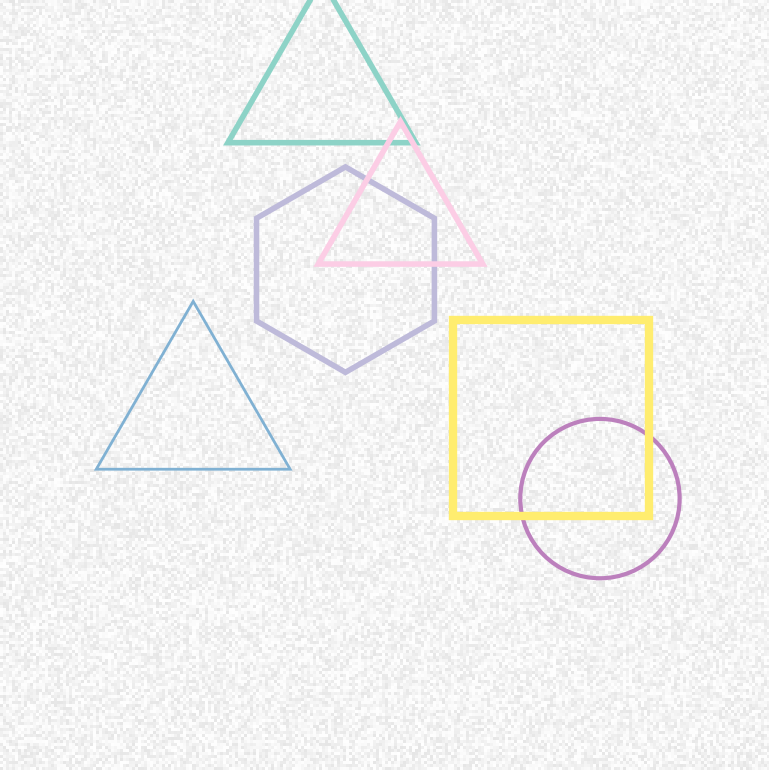[{"shape": "triangle", "thickness": 2, "radius": 0.7, "center": [0.418, 0.885]}, {"shape": "hexagon", "thickness": 2, "radius": 0.67, "center": [0.449, 0.65]}, {"shape": "triangle", "thickness": 1, "radius": 0.73, "center": [0.251, 0.463]}, {"shape": "triangle", "thickness": 2, "radius": 0.62, "center": [0.52, 0.719]}, {"shape": "circle", "thickness": 1.5, "radius": 0.52, "center": [0.779, 0.352]}, {"shape": "square", "thickness": 3, "radius": 0.64, "center": [0.716, 0.458]}]